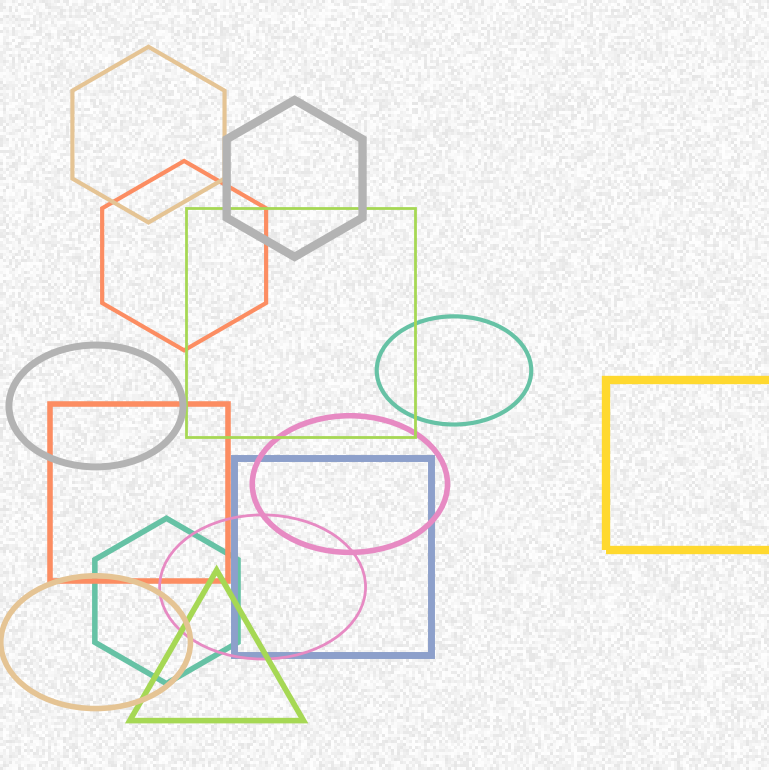[{"shape": "hexagon", "thickness": 2, "radius": 0.54, "center": [0.216, 0.22]}, {"shape": "oval", "thickness": 1.5, "radius": 0.5, "center": [0.59, 0.519]}, {"shape": "square", "thickness": 2, "radius": 0.58, "center": [0.181, 0.36]}, {"shape": "hexagon", "thickness": 1.5, "radius": 0.61, "center": [0.239, 0.668]}, {"shape": "square", "thickness": 2.5, "radius": 0.64, "center": [0.432, 0.277]}, {"shape": "oval", "thickness": 2, "radius": 0.63, "center": [0.454, 0.371]}, {"shape": "oval", "thickness": 1, "radius": 0.67, "center": [0.341, 0.238]}, {"shape": "triangle", "thickness": 2, "radius": 0.65, "center": [0.281, 0.129]}, {"shape": "square", "thickness": 1, "radius": 0.74, "center": [0.39, 0.582]}, {"shape": "square", "thickness": 3, "radius": 0.55, "center": [0.897, 0.396]}, {"shape": "hexagon", "thickness": 1.5, "radius": 0.57, "center": [0.193, 0.825]}, {"shape": "oval", "thickness": 2, "radius": 0.62, "center": [0.124, 0.166]}, {"shape": "hexagon", "thickness": 3, "radius": 0.51, "center": [0.383, 0.768]}, {"shape": "oval", "thickness": 2.5, "radius": 0.57, "center": [0.125, 0.473]}]